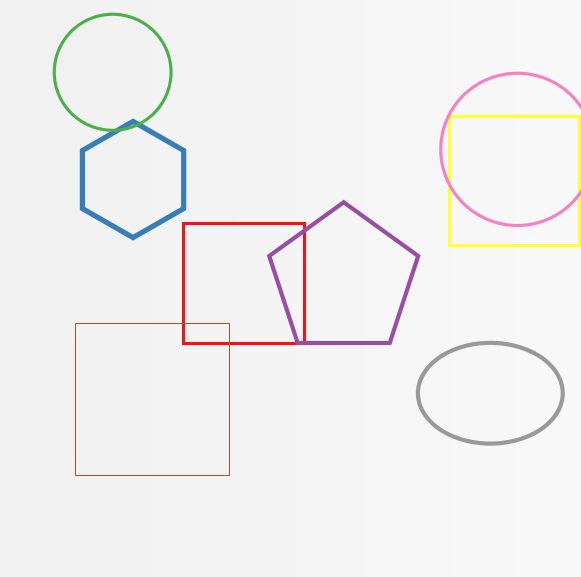[{"shape": "square", "thickness": 1.5, "radius": 0.52, "center": [0.419, 0.509]}, {"shape": "hexagon", "thickness": 2.5, "radius": 0.5, "center": [0.229, 0.688]}, {"shape": "circle", "thickness": 1.5, "radius": 0.5, "center": [0.194, 0.874]}, {"shape": "pentagon", "thickness": 2, "radius": 0.67, "center": [0.591, 0.514]}, {"shape": "square", "thickness": 1.5, "radius": 0.56, "center": [0.884, 0.687]}, {"shape": "square", "thickness": 0.5, "radius": 0.66, "center": [0.261, 0.308]}, {"shape": "circle", "thickness": 1.5, "radius": 0.66, "center": [0.89, 0.74]}, {"shape": "oval", "thickness": 2, "radius": 0.62, "center": [0.844, 0.318]}]